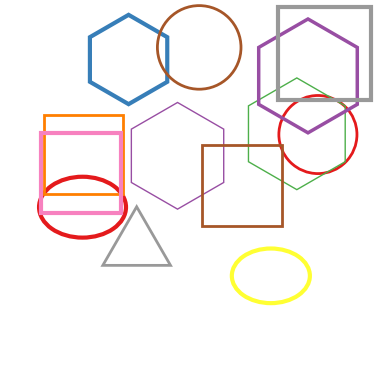[{"shape": "circle", "thickness": 2, "radius": 0.51, "center": [0.826, 0.651]}, {"shape": "oval", "thickness": 3, "radius": 0.56, "center": [0.214, 0.462]}, {"shape": "hexagon", "thickness": 3, "radius": 0.58, "center": [0.334, 0.845]}, {"shape": "hexagon", "thickness": 1, "radius": 0.73, "center": [0.771, 0.652]}, {"shape": "hexagon", "thickness": 2.5, "radius": 0.74, "center": [0.8, 0.803]}, {"shape": "hexagon", "thickness": 1, "radius": 0.69, "center": [0.461, 0.595]}, {"shape": "square", "thickness": 2, "radius": 0.51, "center": [0.217, 0.599]}, {"shape": "oval", "thickness": 3, "radius": 0.51, "center": [0.704, 0.284]}, {"shape": "square", "thickness": 2, "radius": 0.52, "center": [0.628, 0.518]}, {"shape": "circle", "thickness": 2, "radius": 0.54, "center": [0.517, 0.877]}, {"shape": "square", "thickness": 3, "radius": 0.52, "center": [0.211, 0.55]}, {"shape": "square", "thickness": 3, "radius": 0.6, "center": [0.843, 0.862]}, {"shape": "triangle", "thickness": 2, "radius": 0.51, "center": [0.355, 0.361]}]